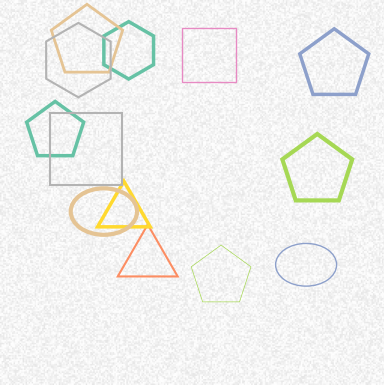[{"shape": "hexagon", "thickness": 2.5, "radius": 0.37, "center": [0.334, 0.869]}, {"shape": "pentagon", "thickness": 2.5, "radius": 0.39, "center": [0.143, 0.659]}, {"shape": "triangle", "thickness": 1.5, "radius": 0.45, "center": [0.384, 0.327]}, {"shape": "oval", "thickness": 1, "radius": 0.4, "center": [0.795, 0.312]}, {"shape": "pentagon", "thickness": 2.5, "radius": 0.47, "center": [0.868, 0.831]}, {"shape": "square", "thickness": 1, "radius": 0.36, "center": [0.543, 0.857]}, {"shape": "pentagon", "thickness": 3, "radius": 0.48, "center": [0.824, 0.557]}, {"shape": "pentagon", "thickness": 0.5, "radius": 0.41, "center": [0.574, 0.282]}, {"shape": "triangle", "thickness": 2.5, "radius": 0.39, "center": [0.322, 0.45]}, {"shape": "pentagon", "thickness": 2, "radius": 0.49, "center": [0.226, 0.891]}, {"shape": "oval", "thickness": 3, "radius": 0.43, "center": [0.27, 0.45]}, {"shape": "square", "thickness": 1.5, "radius": 0.47, "center": [0.224, 0.612]}, {"shape": "hexagon", "thickness": 1.5, "radius": 0.48, "center": [0.204, 0.844]}]